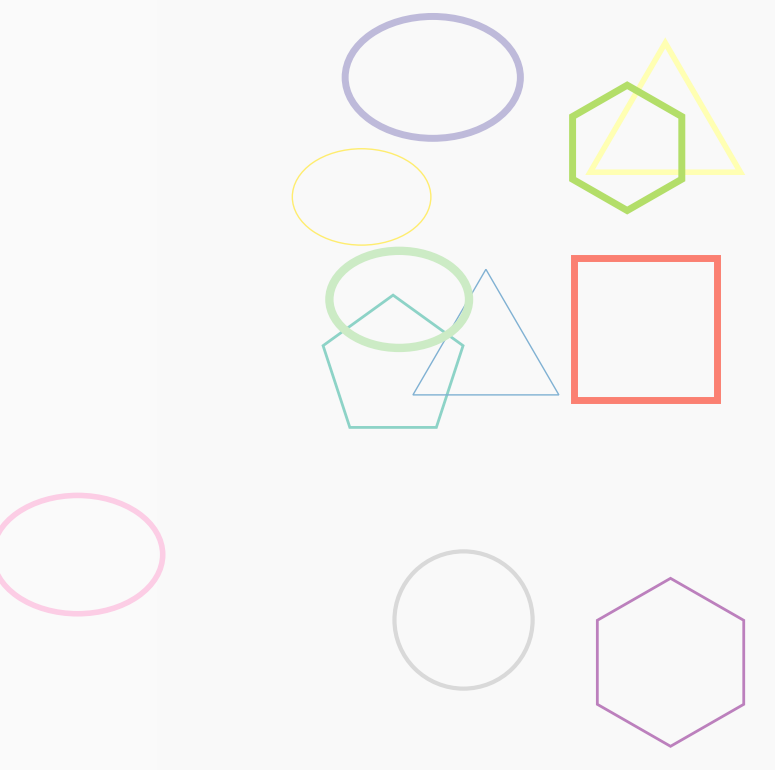[{"shape": "pentagon", "thickness": 1, "radius": 0.47, "center": [0.507, 0.522]}, {"shape": "triangle", "thickness": 2, "radius": 0.56, "center": [0.858, 0.832]}, {"shape": "oval", "thickness": 2.5, "radius": 0.57, "center": [0.558, 0.899]}, {"shape": "square", "thickness": 2.5, "radius": 0.46, "center": [0.833, 0.573]}, {"shape": "triangle", "thickness": 0.5, "radius": 0.54, "center": [0.627, 0.542]}, {"shape": "hexagon", "thickness": 2.5, "radius": 0.41, "center": [0.809, 0.808]}, {"shape": "oval", "thickness": 2, "radius": 0.55, "center": [0.1, 0.28]}, {"shape": "circle", "thickness": 1.5, "radius": 0.45, "center": [0.598, 0.195]}, {"shape": "hexagon", "thickness": 1, "radius": 0.55, "center": [0.865, 0.14]}, {"shape": "oval", "thickness": 3, "radius": 0.45, "center": [0.515, 0.611]}, {"shape": "oval", "thickness": 0.5, "radius": 0.45, "center": [0.467, 0.744]}]